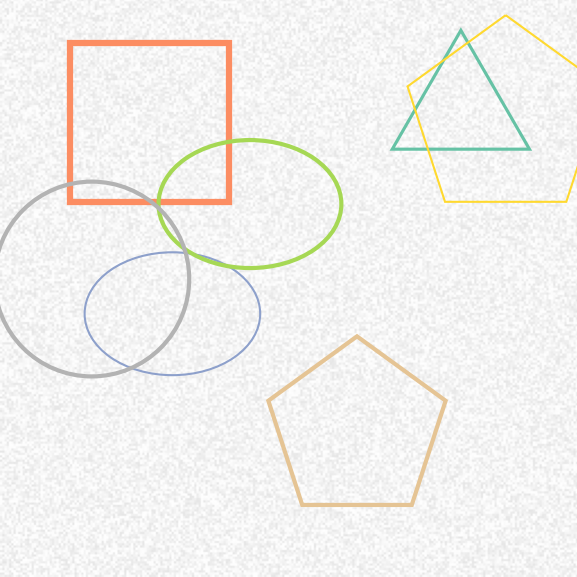[{"shape": "triangle", "thickness": 1.5, "radius": 0.69, "center": [0.798, 0.809]}, {"shape": "square", "thickness": 3, "radius": 0.69, "center": [0.259, 0.788]}, {"shape": "oval", "thickness": 1, "radius": 0.76, "center": [0.299, 0.456]}, {"shape": "oval", "thickness": 2, "radius": 0.79, "center": [0.433, 0.646]}, {"shape": "pentagon", "thickness": 1, "radius": 0.89, "center": [0.876, 0.794]}, {"shape": "pentagon", "thickness": 2, "radius": 0.81, "center": [0.618, 0.255]}, {"shape": "circle", "thickness": 2, "radius": 0.84, "center": [0.159, 0.516]}]